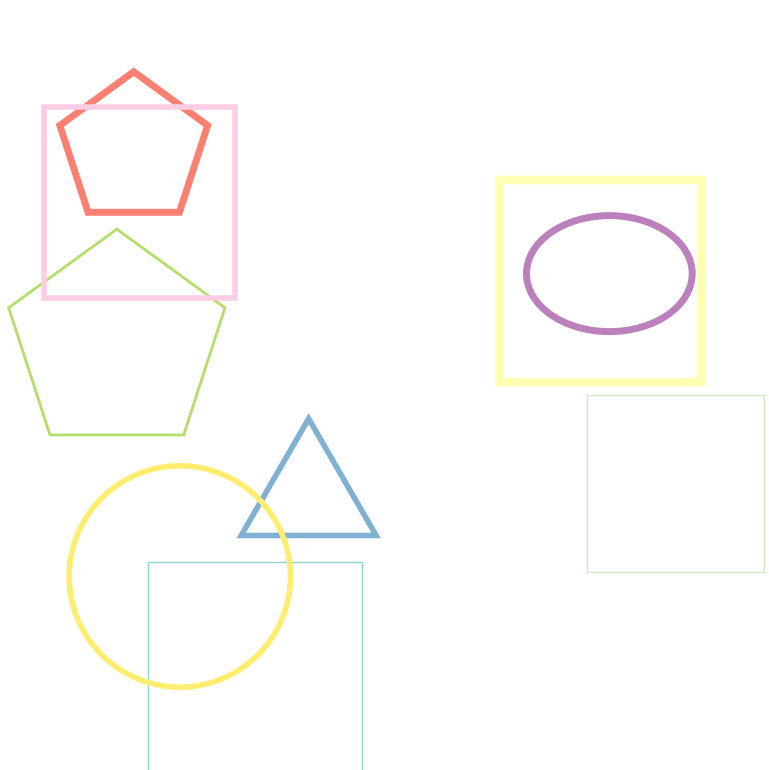[{"shape": "square", "thickness": 0.5, "radius": 0.7, "center": [0.331, 0.131]}, {"shape": "square", "thickness": 3, "radius": 0.66, "center": [0.779, 0.635]}, {"shape": "pentagon", "thickness": 2.5, "radius": 0.5, "center": [0.174, 0.806]}, {"shape": "triangle", "thickness": 2, "radius": 0.51, "center": [0.401, 0.355]}, {"shape": "pentagon", "thickness": 1, "radius": 0.74, "center": [0.152, 0.555]}, {"shape": "square", "thickness": 2, "radius": 0.62, "center": [0.181, 0.737]}, {"shape": "oval", "thickness": 2.5, "radius": 0.54, "center": [0.791, 0.645]}, {"shape": "square", "thickness": 0.5, "radius": 0.57, "center": [0.878, 0.373]}, {"shape": "circle", "thickness": 2, "radius": 0.72, "center": [0.234, 0.251]}]